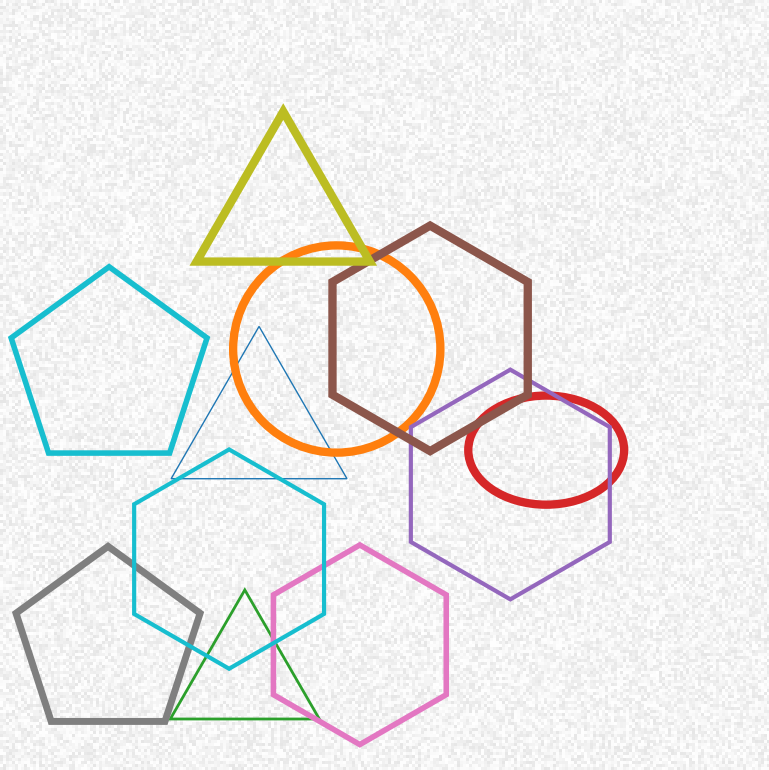[{"shape": "triangle", "thickness": 0.5, "radius": 0.66, "center": [0.336, 0.444]}, {"shape": "circle", "thickness": 3, "radius": 0.67, "center": [0.437, 0.547]}, {"shape": "triangle", "thickness": 1, "radius": 0.56, "center": [0.318, 0.122]}, {"shape": "oval", "thickness": 3, "radius": 0.51, "center": [0.709, 0.415]}, {"shape": "hexagon", "thickness": 1.5, "radius": 0.75, "center": [0.663, 0.371]}, {"shape": "hexagon", "thickness": 3, "radius": 0.73, "center": [0.559, 0.561]}, {"shape": "hexagon", "thickness": 2, "radius": 0.65, "center": [0.467, 0.163]}, {"shape": "pentagon", "thickness": 2.5, "radius": 0.63, "center": [0.14, 0.165]}, {"shape": "triangle", "thickness": 3, "radius": 0.65, "center": [0.368, 0.725]}, {"shape": "pentagon", "thickness": 2, "radius": 0.67, "center": [0.142, 0.52]}, {"shape": "hexagon", "thickness": 1.5, "radius": 0.71, "center": [0.298, 0.274]}]